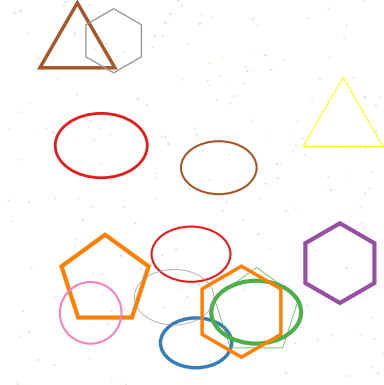[{"shape": "oval", "thickness": 1.5, "radius": 0.51, "center": [0.496, 0.34]}, {"shape": "oval", "thickness": 2, "radius": 0.6, "center": [0.263, 0.622]}, {"shape": "oval", "thickness": 2.5, "radius": 0.46, "center": [0.509, 0.11]}, {"shape": "pentagon", "thickness": 0.5, "radius": 0.58, "center": [0.666, 0.19]}, {"shape": "oval", "thickness": 3, "radius": 0.58, "center": [0.665, 0.189]}, {"shape": "hexagon", "thickness": 3, "radius": 0.52, "center": [0.883, 0.317]}, {"shape": "hexagon", "thickness": 2.5, "radius": 0.59, "center": [0.627, 0.19]}, {"shape": "pentagon", "thickness": 3, "radius": 0.59, "center": [0.273, 0.271]}, {"shape": "triangle", "thickness": 1, "radius": 0.6, "center": [0.891, 0.68]}, {"shape": "triangle", "thickness": 2.5, "radius": 0.56, "center": [0.201, 0.88]}, {"shape": "oval", "thickness": 1.5, "radius": 0.49, "center": [0.568, 0.564]}, {"shape": "circle", "thickness": 1.5, "radius": 0.4, "center": [0.235, 0.187]}, {"shape": "hexagon", "thickness": 1, "radius": 0.42, "center": [0.295, 0.894]}, {"shape": "oval", "thickness": 0.5, "radius": 0.52, "center": [0.452, 0.228]}]